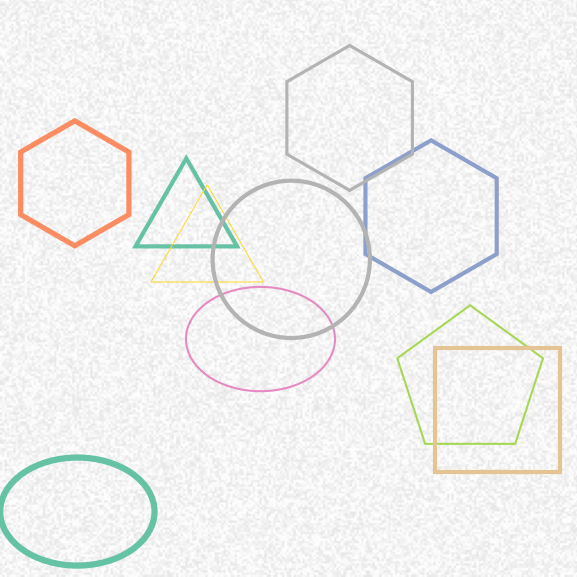[{"shape": "triangle", "thickness": 2, "radius": 0.51, "center": [0.323, 0.623]}, {"shape": "oval", "thickness": 3, "radius": 0.67, "center": [0.134, 0.113]}, {"shape": "hexagon", "thickness": 2.5, "radius": 0.54, "center": [0.129, 0.682]}, {"shape": "hexagon", "thickness": 2, "radius": 0.66, "center": [0.746, 0.625]}, {"shape": "oval", "thickness": 1, "radius": 0.65, "center": [0.451, 0.412]}, {"shape": "pentagon", "thickness": 1, "radius": 0.66, "center": [0.814, 0.338]}, {"shape": "triangle", "thickness": 0.5, "radius": 0.56, "center": [0.359, 0.567]}, {"shape": "square", "thickness": 2, "radius": 0.54, "center": [0.861, 0.289]}, {"shape": "hexagon", "thickness": 1.5, "radius": 0.63, "center": [0.605, 0.795]}, {"shape": "circle", "thickness": 2, "radius": 0.68, "center": [0.504, 0.55]}]